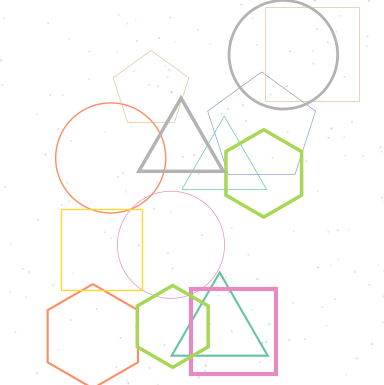[{"shape": "triangle", "thickness": 0.5, "radius": 0.64, "center": [0.582, 0.571]}, {"shape": "triangle", "thickness": 1.5, "radius": 0.72, "center": [0.571, 0.148]}, {"shape": "circle", "thickness": 1, "radius": 0.71, "center": [0.288, 0.59]}, {"shape": "hexagon", "thickness": 1.5, "radius": 0.68, "center": [0.241, 0.127]}, {"shape": "pentagon", "thickness": 0.5, "radius": 0.74, "center": [0.68, 0.666]}, {"shape": "square", "thickness": 3, "radius": 0.55, "center": [0.607, 0.14]}, {"shape": "circle", "thickness": 0.5, "radius": 0.7, "center": [0.444, 0.364]}, {"shape": "hexagon", "thickness": 2.5, "radius": 0.53, "center": [0.449, 0.152]}, {"shape": "hexagon", "thickness": 2.5, "radius": 0.57, "center": [0.685, 0.55]}, {"shape": "square", "thickness": 1, "radius": 0.52, "center": [0.264, 0.352]}, {"shape": "square", "thickness": 0.5, "radius": 0.61, "center": [0.81, 0.859]}, {"shape": "pentagon", "thickness": 0.5, "radius": 0.52, "center": [0.392, 0.766]}, {"shape": "triangle", "thickness": 2.5, "radius": 0.63, "center": [0.47, 0.618]}, {"shape": "circle", "thickness": 2, "radius": 0.71, "center": [0.736, 0.858]}]